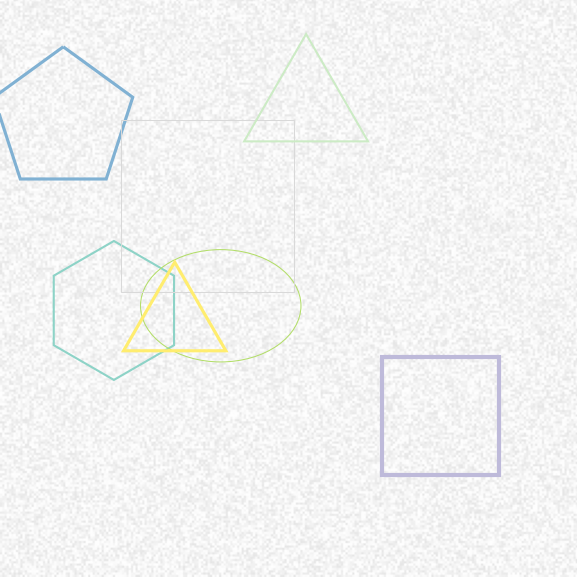[{"shape": "hexagon", "thickness": 1, "radius": 0.6, "center": [0.197, 0.462]}, {"shape": "square", "thickness": 2, "radius": 0.51, "center": [0.763, 0.279]}, {"shape": "pentagon", "thickness": 1.5, "radius": 0.63, "center": [0.11, 0.792]}, {"shape": "oval", "thickness": 0.5, "radius": 0.69, "center": [0.382, 0.47]}, {"shape": "square", "thickness": 0.5, "radius": 0.75, "center": [0.36, 0.642]}, {"shape": "triangle", "thickness": 1, "radius": 0.62, "center": [0.53, 0.816]}, {"shape": "triangle", "thickness": 1.5, "radius": 0.51, "center": [0.303, 0.443]}]